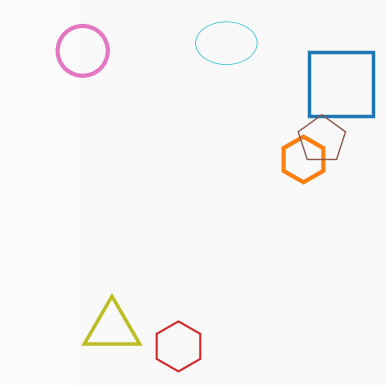[{"shape": "square", "thickness": 2.5, "radius": 0.42, "center": [0.88, 0.782]}, {"shape": "hexagon", "thickness": 3, "radius": 0.3, "center": [0.783, 0.586]}, {"shape": "hexagon", "thickness": 1.5, "radius": 0.32, "center": [0.461, 0.1]}, {"shape": "pentagon", "thickness": 1, "radius": 0.32, "center": [0.831, 0.638]}, {"shape": "circle", "thickness": 3, "radius": 0.32, "center": [0.213, 0.868]}, {"shape": "triangle", "thickness": 2.5, "radius": 0.41, "center": [0.289, 0.148]}, {"shape": "oval", "thickness": 0.5, "radius": 0.4, "center": [0.584, 0.888]}]